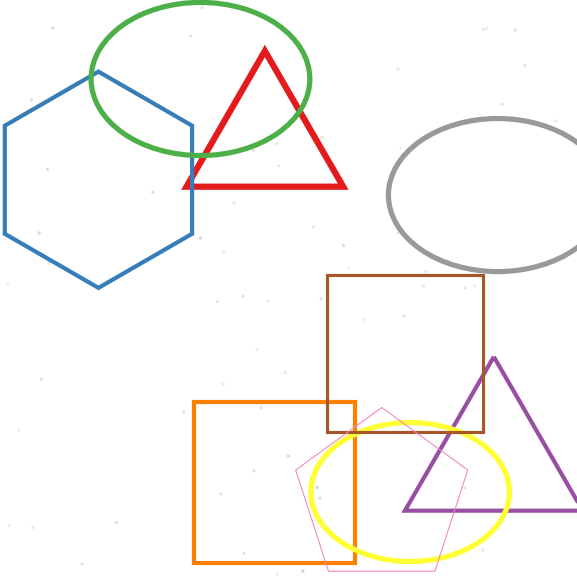[{"shape": "triangle", "thickness": 3, "radius": 0.78, "center": [0.459, 0.754]}, {"shape": "hexagon", "thickness": 2, "radius": 0.94, "center": [0.17, 0.688]}, {"shape": "oval", "thickness": 2.5, "radius": 0.95, "center": [0.347, 0.862]}, {"shape": "triangle", "thickness": 2, "radius": 0.89, "center": [0.855, 0.204]}, {"shape": "square", "thickness": 2, "radius": 0.7, "center": [0.476, 0.164]}, {"shape": "oval", "thickness": 2.5, "radius": 0.86, "center": [0.71, 0.147]}, {"shape": "square", "thickness": 1.5, "radius": 0.68, "center": [0.701, 0.388]}, {"shape": "pentagon", "thickness": 0.5, "radius": 0.78, "center": [0.661, 0.137]}, {"shape": "oval", "thickness": 2.5, "radius": 0.95, "center": [0.862, 0.661]}]